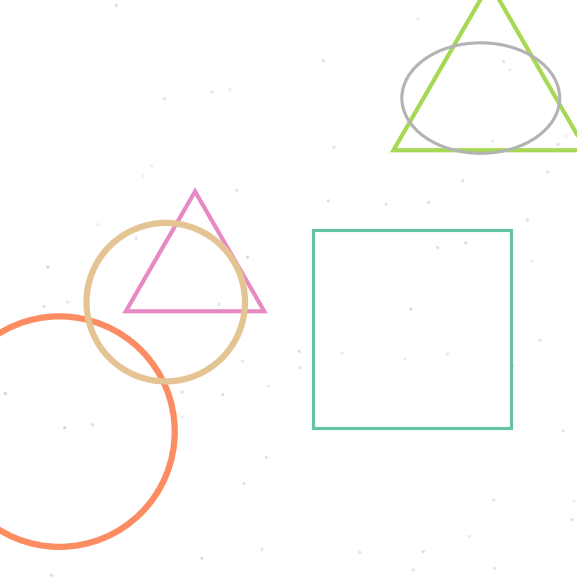[{"shape": "square", "thickness": 1.5, "radius": 0.86, "center": [0.713, 0.43]}, {"shape": "circle", "thickness": 3, "radius": 1.0, "center": [0.103, 0.252]}, {"shape": "triangle", "thickness": 2, "radius": 0.69, "center": [0.338, 0.529]}, {"shape": "triangle", "thickness": 2, "radius": 0.96, "center": [0.848, 0.835]}, {"shape": "circle", "thickness": 3, "radius": 0.69, "center": [0.287, 0.476]}, {"shape": "oval", "thickness": 1.5, "radius": 0.68, "center": [0.832, 0.829]}]